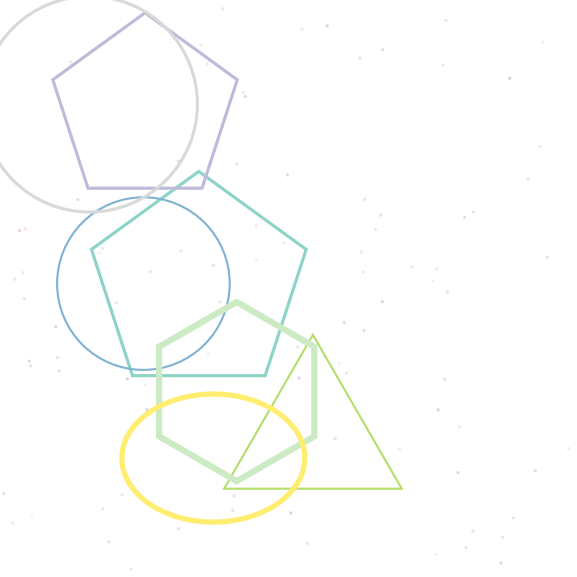[{"shape": "pentagon", "thickness": 1.5, "radius": 0.98, "center": [0.344, 0.507]}, {"shape": "pentagon", "thickness": 1.5, "radius": 0.84, "center": [0.251, 0.809]}, {"shape": "circle", "thickness": 1, "radius": 0.75, "center": [0.248, 0.508]}, {"shape": "triangle", "thickness": 1, "radius": 0.89, "center": [0.542, 0.242]}, {"shape": "circle", "thickness": 1.5, "radius": 0.93, "center": [0.155, 0.819]}, {"shape": "hexagon", "thickness": 3, "radius": 0.78, "center": [0.41, 0.321]}, {"shape": "oval", "thickness": 2.5, "radius": 0.79, "center": [0.369, 0.206]}]